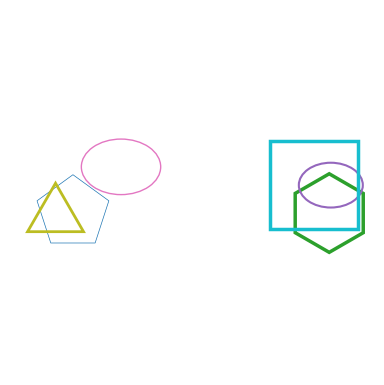[{"shape": "pentagon", "thickness": 0.5, "radius": 0.49, "center": [0.189, 0.448]}, {"shape": "hexagon", "thickness": 2.5, "radius": 0.51, "center": [0.855, 0.447]}, {"shape": "oval", "thickness": 1.5, "radius": 0.42, "center": [0.859, 0.519]}, {"shape": "oval", "thickness": 1, "radius": 0.52, "center": [0.314, 0.567]}, {"shape": "triangle", "thickness": 2, "radius": 0.42, "center": [0.144, 0.44]}, {"shape": "square", "thickness": 2.5, "radius": 0.57, "center": [0.815, 0.519]}]